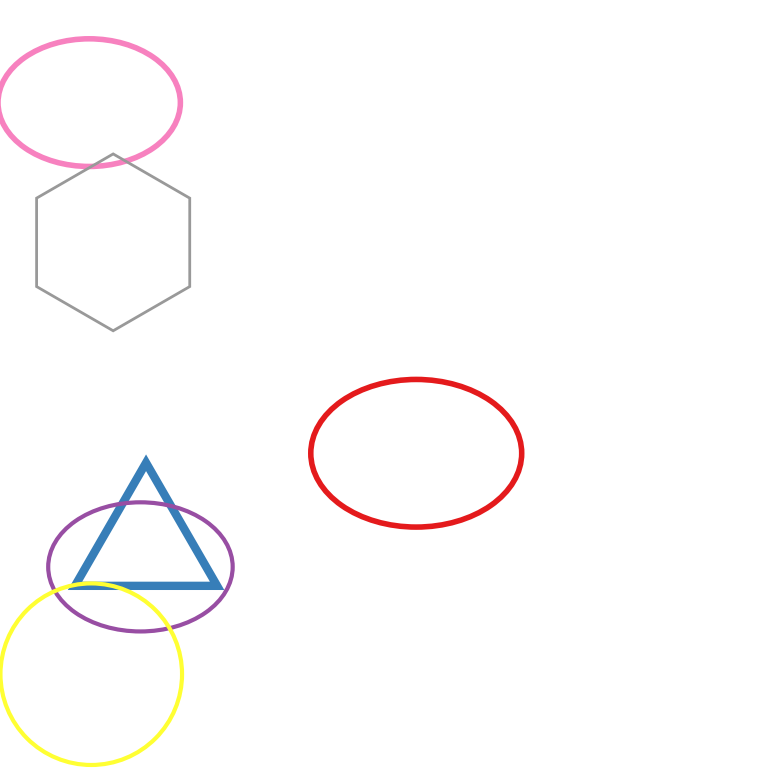[{"shape": "oval", "thickness": 2, "radius": 0.68, "center": [0.541, 0.411]}, {"shape": "triangle", "thickness": 3, "radius": 0.53, "center": [0.19, 0.292]}, {"shape": "oval", "thickness": 1.5, "radius": 0.6, "center": [0.182, 0.264]}, {"shape": "circle", "thickness": 1.5, "radius": 0.59, "center": [0.119, 0.124]}, {"shape": "oval", "thickness": 2, "radius": 0.59, "center": [0.116, 0.867]}, {"shape": "hexagon", "thickness": 1, "radius": 0.57, "center": [0.147, 0.685]}]